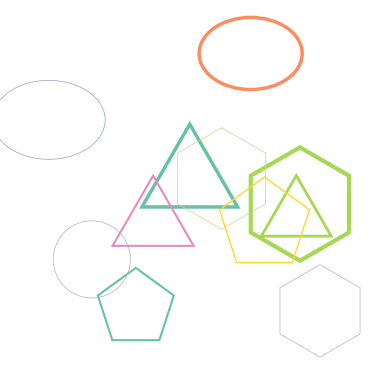[{"shape": "triangle", "thickness": 2.5, "radius": 0.72, "center": [0.493, 0.534]}, {"shape": "pentagon", "thickness": 1.5, "radius": 0.52, "center": [0.353, 0.2]}, {"shape": "oval", "thickness": 2.5, "radius": 0.67, "center": [0.651, 0.861]}, {"shape": "oval", "thickness": 0.5, "radius": 0.73, "center": [0.127, 0.689]}, {"shape": "triangle", "thickness": 1.5, "radius": 0.61, "center": [0.398, 0.422]}, {"shape": "triangle", "thickness": 2, "radius": 0.52, "center": [0.77, 0.439]}, {"shape": "hexagon", "thickness": 3, "radius": 0.74, "center": [0.779, 0.47]}, {"shape": "pentagon", "thickness": 1, "radius": 0.61, "center": [0.687, 0.417]}, {"shape": "hexagon", "thickness": 0.5, "radius": 0.66, "center": [0.576, 0.536]}, {"shape": "circle", "thickness": 0.5, "radius": 0.5, "center": [0.238, 0.326]}, {"shape": "hexagon", "thickness": 0.5, "radius": 0.6, "center": [0.831, 0.192]}]